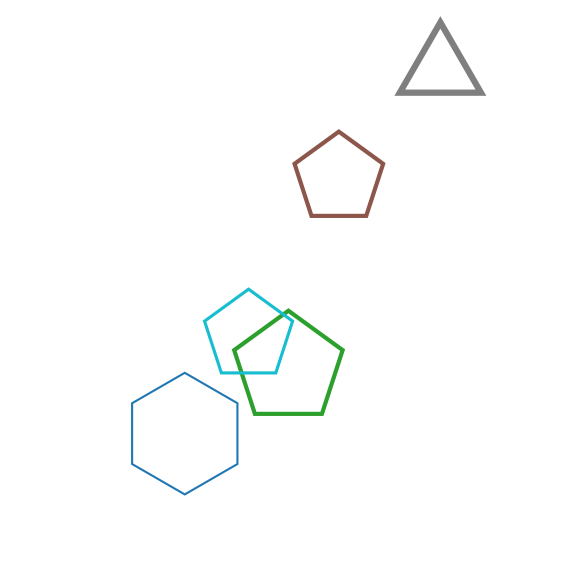[{"shape": "hexagon", "thickness": 1, "radius": 0.53, "center": [0.32, 0.248]}, {"shape": "pentagon", "thickness": 2, "radius": 0.49, "center": [0.499, 0.362]}, {"shape": "pentagon", "thickness": 2, "radius": 0.4, "center": [0.587, 0.691]}, {"shape": "triangle", "thickness": 3, "radius": 0.41, "center": [0.763, 0.879]}, {"shape": "pentagon", "thickness": 1.5, "radius": 0.4, "center": [0.43, 0.418]}]